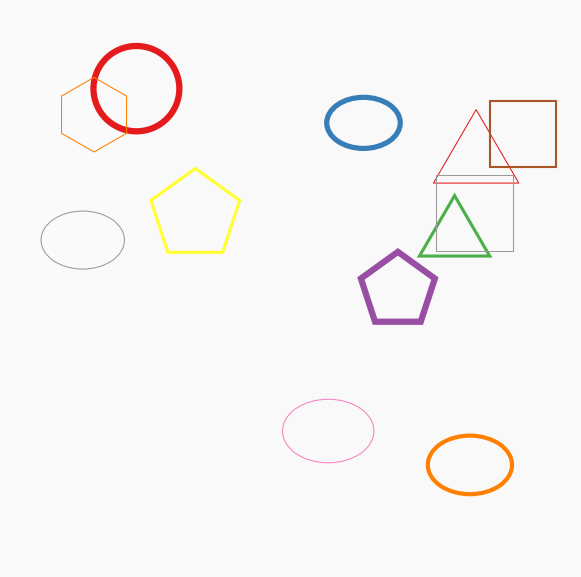[{"shape": "circle", "thickness": 3, "radius": 0.37, "center": [0.235, 0.846]}, {"shape": "triangle", "thickness": 0.5, "radius": 0.42, "center": [0.819, 0.724]}, {"shape": "oval", "thickness": 2.5, "radius": 0.32, "center": [0.625, 0.786]}, {"shape": "triangle", "thickness": 1.5, "radius": 0.35, "center": [0.782, 0.591]}, {"shape": "pentagon", "thickness": 3, "radius": 0.33, "center": [0.685, 0.496]}, {"shape": "oval", "thickness": 2, "radius": 0.36, "center": [0.808, 0.194]}, {"shape": "hexagon", "thickness": 0.5, "radius": 0.32, "center": [0.162, 0.801]}, {"shape": "pentagon", "thickness": 1.5, "radius": 0.4, "center": [0.336, 0.627]}, {"shape": "square", "thickness": 1, "radius": 0.29, "center": [0.9, 0.767]}, {"shape": "oval", "thickness": 0.5, "radius": 0.39, "center": [0.565, 0.253]}, {"shape": "square", "thickness": 0.5, "radius": 0.33, "center": [0.816, 0.63]}, {"shape": "oval", "thickness": 0.5, "radius": 0.36, "center": [0.142, 0.583]}]